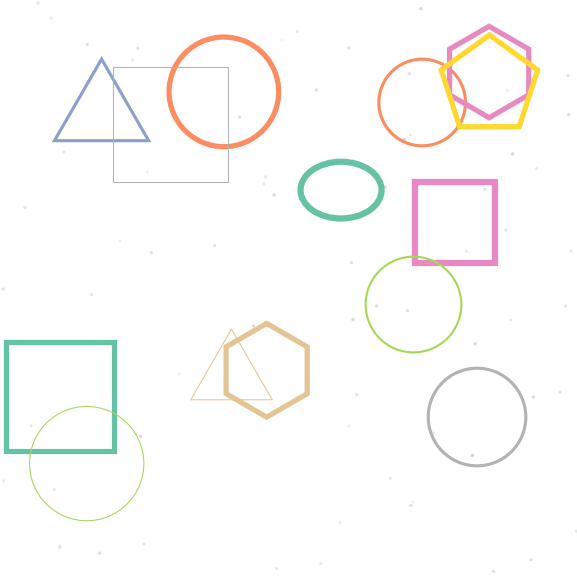[{"shape": "square", "thickness": 2.5, "radius": 0.47, "center": [0.104, 0.313]}, {"shape": "oval", "thickness": 3, "radius": 0.35, "center": [0.591, 0.67]}, {"shape": "circle", "thickness": 1.5, "radius": 0.38, "center": [0.731, 0.822]}, {"shape": "circle", "thickness": 2.5, "radius": 0.47, "center": [0.388, 0.84]}, {"shape": "triangle", "thickness": 1.5, "radius": 0.47, "center": [0.176, 0.803]}, {"shape": "hexagon", "thickness": 2.5, "radius": 0.4, "center": [0.847, 0.874]}, {"shape": "square", "thickness": 3, "radius": 0.35, "center": [0.788, 0.615]}, {"shape": "circle", "thickness": 1, "radius": 0.41, "center": [0.716, 0.472]}, {"shape": "circle", "thickness": 0.5, "radius": 0.49, "center": [0.15, 0.196]}, {"shape": "pentagon", "thickness": 2.5, "radius": 0.44, "center": [0.848, 0.851]}, {"shape": "triangle", "thickness": 0.5, "radius": 0.41, "center": [0.401, 0.348]}, {"shape": "hexagon", "thickness": 2.5, "radius": 0.41, "center": [0.462, 0.358]}, {"shape": "square", "thickness": 0.5, "radius": 0.5, "center": [0.296, 0.783]}, {"shape": "circle", "thickness": 1.5, "radius": 0.42, "center": [0.826, 0.277]}]